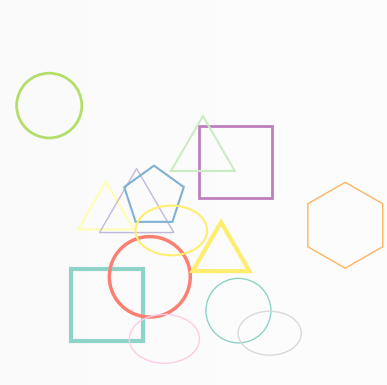[{"shape": "square", "thickness": 3, "radius": 0.47, "center": [0.277, 0.207]}, {"shape": "circle", "thickness": 1, "radius": 0.42, "center": [0.615, 0.193]}, {"shape": "triangle", "thickness": 1.5, "radius": 0.41, "center": [0.273, 0.446]}, {"shape": "triangle", "thickness": 1, "radius": 0.55, "center": [0.353, 0.451]}, {"shape": "circle", "thickness": 2.5, "radius": 0.52, "center": [0.387, 0.281]}, {"shape": "pentagon", "thickness": 1.5, "radius": 0.4, "center": [0.397, 0.489]}, {"shape": "hexagon", "thickness": 1, "radius": 0.56, "center": [0.891, 0.415]}, {"shape": "circle", "thickness": 2, "radius": 0.42, "center": [0.127, 0.726]}, {"shape": "oval", "thickness": 1, "radius": 0.45, "center": [0.424, 0.12]}, {"shape": "oval", "thickness": 1, "radius": 0.41, "center": [0.696, 0.135]}, {"shape": "square", "thickness": 2, "radius": 0.47, "center": [0.607, 0.58]}, {"shape": "triangle", "thickness": 1.5, "radius": 0.48, "center": [0.524, 0.603]}, {"shape": "oval", "thickness": 1.5, "radius": 0.46, "center": [0.442, 0.401]}, {"shape": "triangle", "thickness": 3, "radius": 0.42, "center": [0.57, 0.338]}]